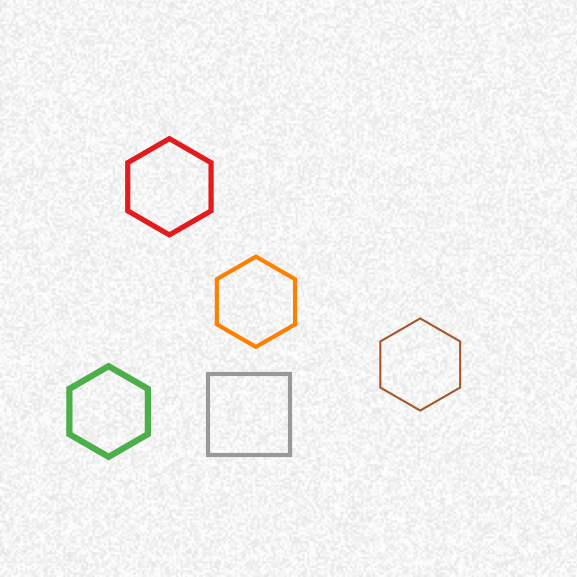[{"shape": "hexagon", "thickness": 2.5, "radius": 0.42, "center": [0.293, 0.676]}, {"shape": "hexagon", "thickness": 3, "radius": 0.39, "center": [0.188, 0.287]}, {"shape": "hexagon", "thickness": 2, "radius": 0.39, "center": [0.443, 0.477]}, {"shape": "hexagon", "thickness": 1, "radius": 0.4, "center": [0.728, 0.368]}, {"shape": "square", "thickness": 2, "radius": 0.35, "center": [0.432, 0.281]}]